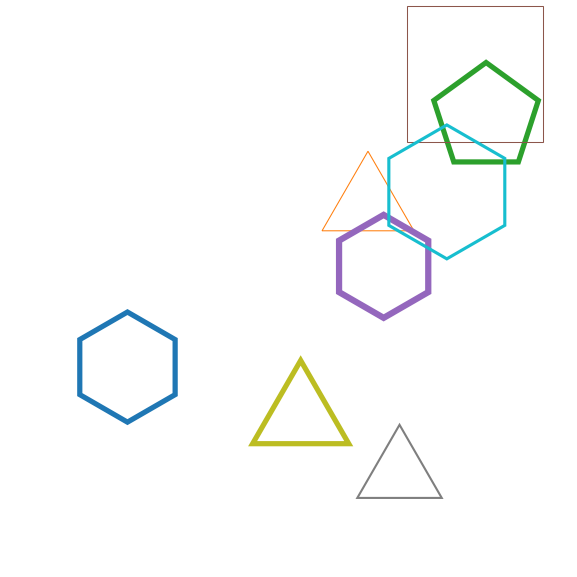[{"shape": "hexagon", "thickness": 2.5, "radius": 0.48, "center": [0.221, 0.363]}, {"shape": "triangle", "thickness": 0.5, "radius": 0.46, "center": [0.637, 0.645]}, {"shape": "pentagon", "thickness": 2.5, "radius": 0.48, "center": [0.842, 0.796]}, {"shape": "hexagon", "thickness": 3, "radius": 0.45, "center": [0.664, 0.538]}, {"shape": "square", "thickness": 0.5, "radius": 0.59, "center": [0.822, 0.871]}, {"shape": "triangle", "thickness": 1, "radius": 0.42, "center": [0.692, 0.179]}, {"shape": "triangle", "thickness": 2.5, "radius": 0.48, "center": [0.521, 0.279]}, {"shape": "hexagon", "thickness": 1.5, "radius": 0.58, "center": [0.774, 0.667]}]